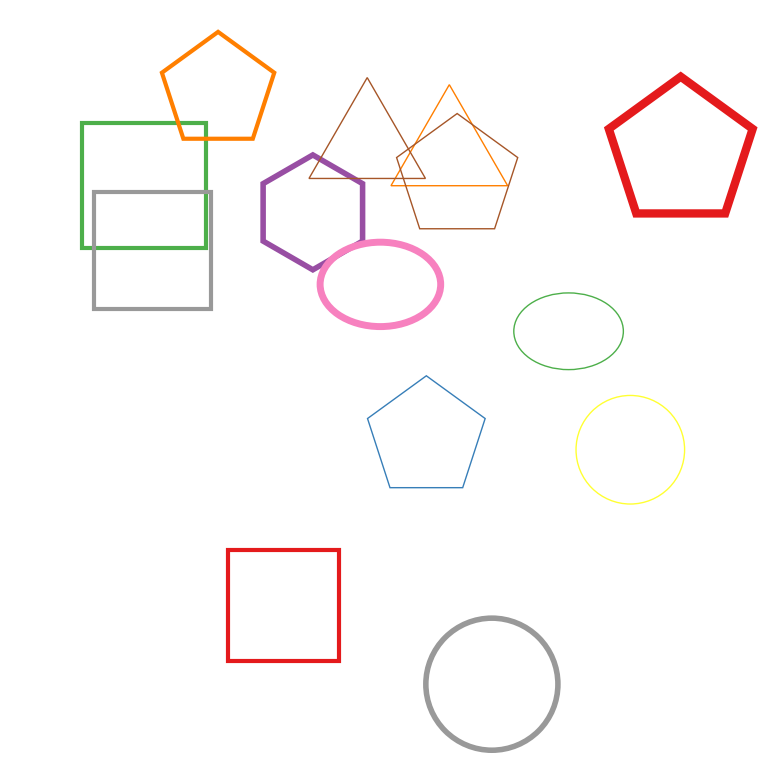[{"shape": "pentagon", "thickness": 3, "radius": 0.49, "center": [0.884, 0.802]}, {"shape": "square", "thickness": 1.5, "radius": 0.36, "center": [0.368, 0.214]}, {"shape": "pentagon", "thickness": 0.5, "radius": 0.4, "center": [0.554, 0.432]}, {"shape": "square", "thickness": 1.5, "radius": 0.4, "center": [0.187, 0.759]}, {"shape": "oval", "thickness": 0.5, "radius": 0.36, "center": [0.738, 0.57]}, {"shape": "hexagon", "thickness": 2, "radius": 0.37, "center": [0.406, 0.724]}, {"shape": "triangle", "thickness": 0.5, "radius": 0.44, "center": [0.584, 0.803]}, {"shape": "pentagon", "thickness": 1.5, "radius": 0.38, "center": [0.283, 0.882]}, {"shape": "circle", "thickness": 0.5, "radius": 0.35, "center": [0.819, 0.416]}, {"shape": "pentagon", "thickness": 0.5, "radius": 0.41, "center": [0.594, 0.77]}, {"shape": "triangle", "thickness": 0.5, "radius": 0.44, "center": [0.477, 0.812]}, {"shape": "oval", "thickness": 2.5, "radius": 0.39, "center": [0.494, 0.631]}, {"shape": "circle", "thickness": 2, "radius": 0.43, "center": [0.639, 0.111]}, {"shape": "square", "thickness": 1.5, "radius": 0.38, "center": [0.198, 0.674]}]